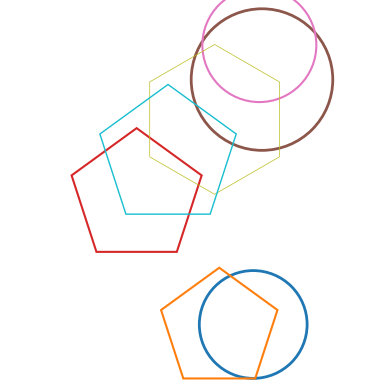[{"shape": "circle", "thickness": 2, "radius": 0.7, "center": [0.658, 0.157]}, {"shape": "pentagon", "thickness": 1.5, "radius": 0.79, "center": [0.57, 0.146]}, {"shape": "pentagon", "thickness": 1.5, "radius": 0.89, "center": [0.355, 0.49]}, {"shape": "circle", "thickness": 2, "radius": 0.92, "center": [0.68, 0.793]}, {"shape": "circle", "thickness": 1.5, "radius": 0.74, "center": [0.674, 0.883]}, {"shape": "hexagon", "thickness": 0.5, "radius": 0.97, "center": [0.557, 0.69]}, {"shape": "pentagon", "thickness": 1, "radius": 0.93, "center": [0.436, 0.594]}]